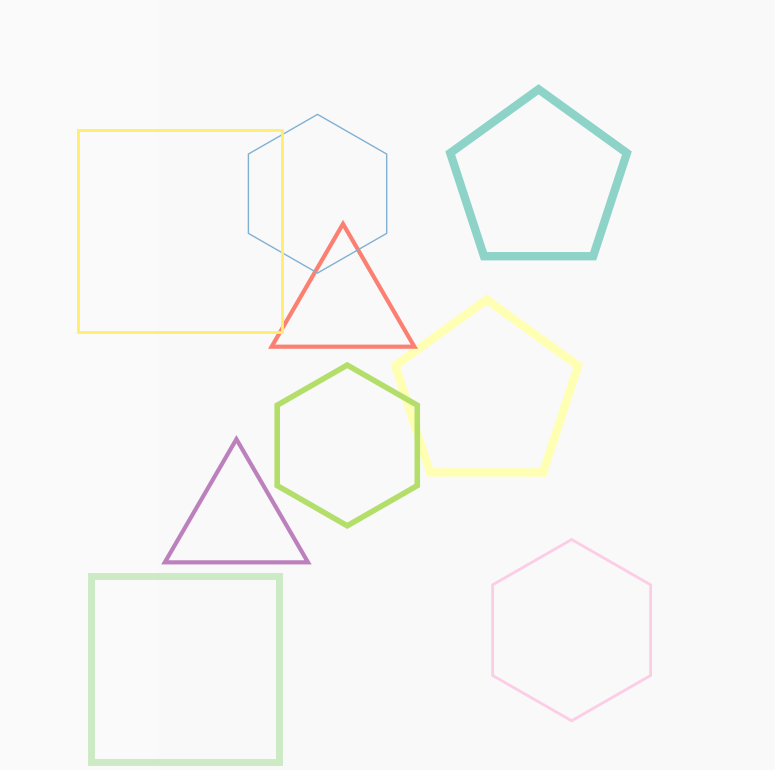[{"shape": "pentagon", "thickness": 3, "radius": 0.6, "center": [0.695, 0.764]}, {"shape": "pentagon", "thickness": 3, "radius": 0.62, "center": [0.628, 0.487]}, {"shape": "triangle", "thickness": 1.5, "radius": 0.53, "center": [0.443, 0.603]}, {"shape": "hexagon", "thickness": 0.5, "radius": 0.52, "center": [0.41, 0.748]}, {"shape": "hexagon", "thickness": 2, "radius": 0.52, "center": [0.448, 0.422]}, {"shape": "hexagon", "thickness": 1, "radius": 0.59, "center": [0.738, 0.182]}, {"shape": "triangle", "thickness": 1.5, "radius": 0.53, "center": [0.305, 0.323]}, {"shape": "square", "thickness": 2.5, "radius": 0.61, "center": [0.239, 0.131]}, {"shape": "square", "thickness": 1, "radius": 0.66, "center": [0.232, 0.7]}]